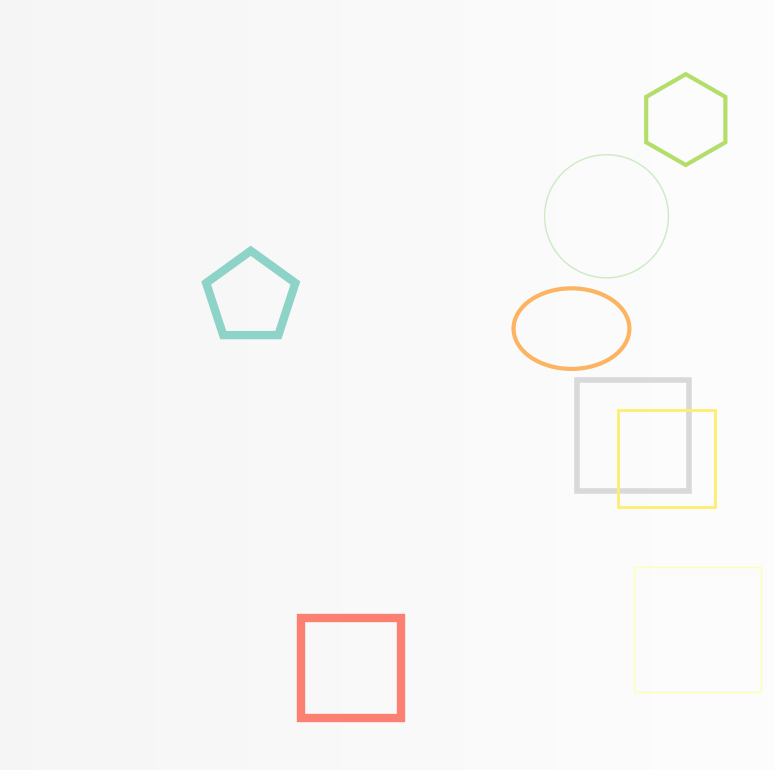[{"shape": "pentagon", "thickness": 3, "radius": 0.3, "center": [0.324, 0.614]}, {"shape": "square", "thickness": 0.5, "radius": 0.41, "center": [0.9, 0.183]}, {"shape": "square", "thickness": 3, "radius": 0.32, "center": [0.453, 0.132]}, {"shape": "oval", "thickness": 1.5, "radius": 0.37, "center": [0.737, 0.573]}, {"shape": "hexagon", "thickness": 1.5, "radius": 0.29, "center": [0.885, 0.845]}, {"shape": "square", "thickness": 2, "radius": 0.36, "center": [0.817, 0.434]}, {"shape": "circle", "thickness": 0.5, "radius": 0.4, "center": [0.783, 0.719]}, {"shape": "square", "thickness": 1, "radius": 0.32, "center": [0.86, 0.405]}]